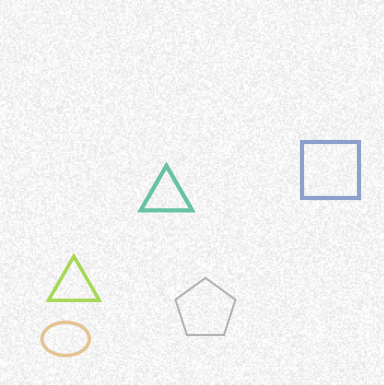[{"shape": "triangle", "thickness": 3, "radius": 0.39, "center": [0.432, 0.492]}, {"shape": "square", "thickness": 3, "radius": 0.37, "center": [0.859, 0.559]}, {"shape": "triangle", "thickness": 2.5, "radius": 0.38, "center": [0.192, 0.258]}, {"shape": "oval", "thickness": 2.5, "radius": 0.31, "center": [0.171, 0.12]}, {"shape": "pentagon", "thickness": 1.5, "radius": 0.41, "center": [0.534, 0.196]}]